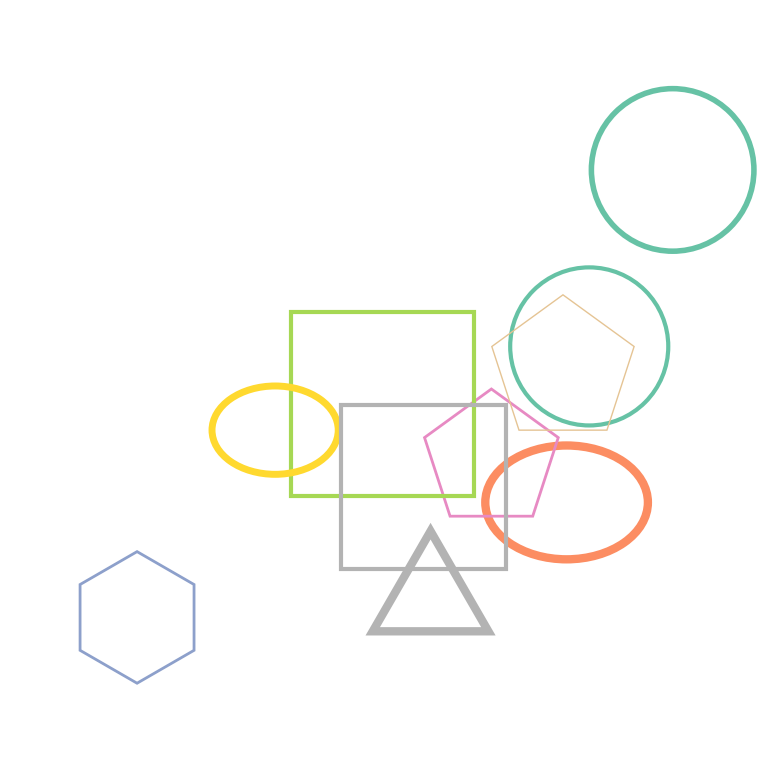[{"shape": "circle", "thickness": 1.5, "radius": 0.51, "center": [0.765, 0.55]}, {"shape": "circle", "thickness": 2, "radius": 0.53, "center": [0.874, 0.779]}, {"shape": "oval", "thickness": 3, "radius": 0.53, "center": [0.736, 0.348]}, {"shape": "hexagon", "thickness": 1, "radius": 0.43, "center": [0.178, 0.198]}, {"shape": "pentagon", "thickness": 1, "radius": 0.46, "center": [0.638, 0.403]}, {"shape": "square", "thickness": 1.5, "radius": 0.6, "center": [0.497, 0.475]}, {"shape": "oval", "thickness": 2.5, "radius": 0.41, "center": [0.357, 0.441]}, {"shape": "pentagon", "thickness": 0.5, "radius": 0.49, "center": [0.731, 0.52]}, {"shape": "square", "thickness": 1.5, "radius": 0.54, "center": [0.55, 0.368]}, {"shape": "triangle", "thickness": 3, "radius": 0.43, "center": [0.559, 0.223]}]